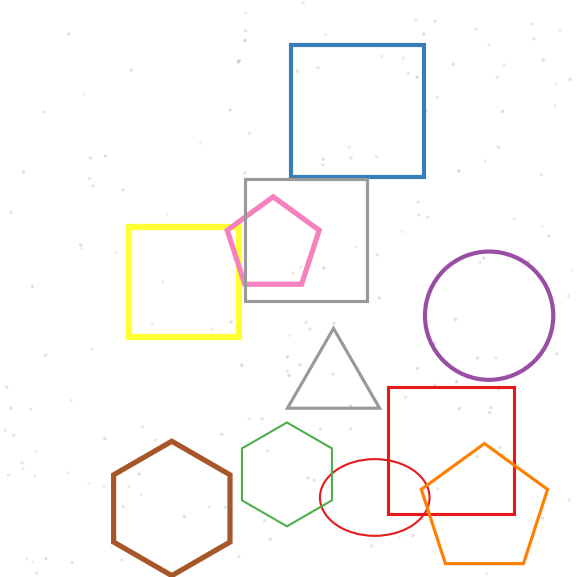[{"shape": "oval", "thickness": 1, "radius": 0.47, "center": [0.649, 0.138]}, {"shape": "square", "thickness": 1.5, "radius": 0.55, "center": [0.781, 0.219]}, {"shape": "square", "thickness": 2, "radius": 0.57, "center": [0.619, 0.807]}, {"shape": "hexagon", "thickness": 1, "radius": 0.45, "center": [0.497, 0.178]}, {"shape": "circle", "thickness": 2, "radius": 0.56, "center": [0.847, 0.453]}, {"shape": "pentagon", "thickness": 1.5, "radius": 0.57, "center": [0.839, 0.116]}, {"shape": "square", "thickness": 3, "radius": 0.48, "center": [0.318, 0.511]}, {"shape": "hexagon", "thickness": 2.5, "radius": 0.58, "center": [0.297, 0.119]}, {"shape": "pentagon", "thickness": 2.5, "radius": 0.42, "center": [0.473, 0.575]}, {"shape": "triangle", "thickness": 1.5, "radius": 0.46, "center": [0.578, 0.338]}, {"shape": "square", "thickness": 1.5, "radius": 0.53, "center": [0.53, 0.584]}]